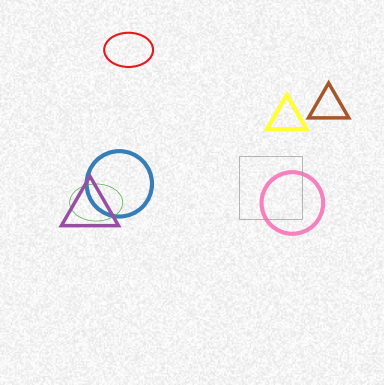[{"shape": "oval", "thickness": 1.5, "radius": 0.32, "center": [0.334, 0.87]}, {"shape": "circle", "thickness": 3, "radius": 0.42, "center": [0.31, 0.522]}, {"shape": "oval", "thickness": 0.5, "radius": 0.34, "center": [0.25, 0.474]}, {"shape": "triangle", "thickness": 2.5, "radius": 0.43, "center": [0.234, 0.457]}, {"shape": "triangle", "thickness": 3, "radius": 0.3, "center": [0.745, 0.694]}, {"shape": "triangle", "thickness": 2.5, "radius": 0.3, "center": [0.854, 0.724]}, {"shape": "circle", "thickness": 3, "radius": 0.4, "center": [0.759, 0.473]}, {"shape": "square", "thickness": 0.5, "radius": 0.41, "center": [0.703, 0.513]}]